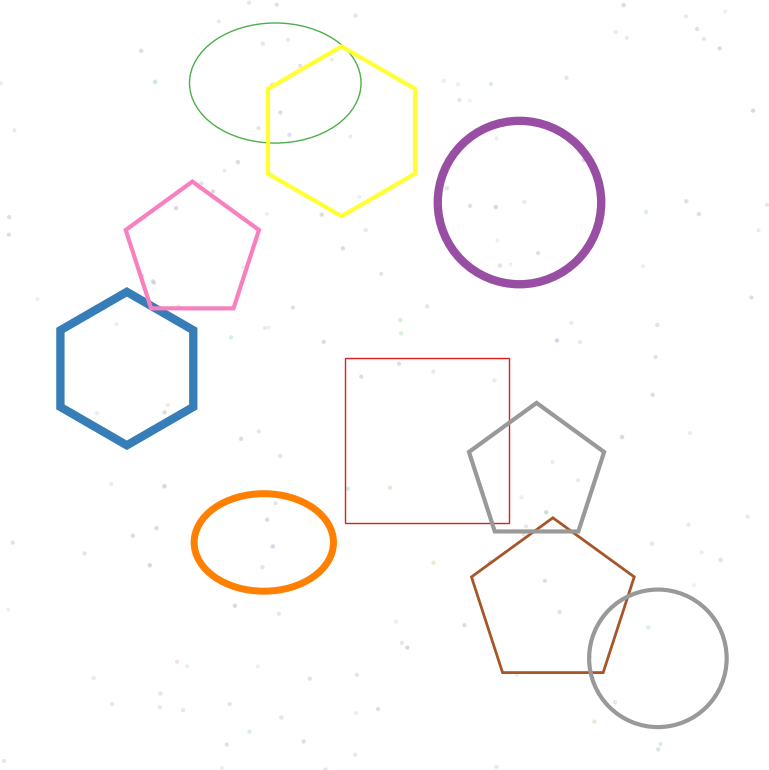[{"shape": "square", "thickness": 0.5, "radius": 0.53, "center": [0.555, 0.428]}, {"shape": "hexagon", "thickness": 3, "radius": 0.5, "center": [0.165, 0.521]}, {"shape": "oval", "thickness": 0.5, "radius": 0.56, "center": [0.357, 0.892]}, {"shape": "circle", "thickness": 3, "radius": 0.53, "center": [0.675, 0.737]}, {"shape": "oval", "thickness": 2.5, "radius": 0.45, "center": [0.343, 0.296]}, {"shape": "hexagon", "thickness": 1.5, "radius": 0.55, "center": [0.444, 0.829]}, {"shape": "pentagon", "thickness": 1, "radius": 0.56, "center": [0.718, 0.216]}, {"shape": "pentagon", "thickness": 1.5, "radius": 0.46, "center": [0.25, 0.673]}, {"shape": "pentagon", "thickness": 1.5, "radius": 0.46, "center": [0.697, 0.384]}, {"shape": "circle", "thickness": 1.5, "radius": 0.45, "center": [0.854, 0.145]}]